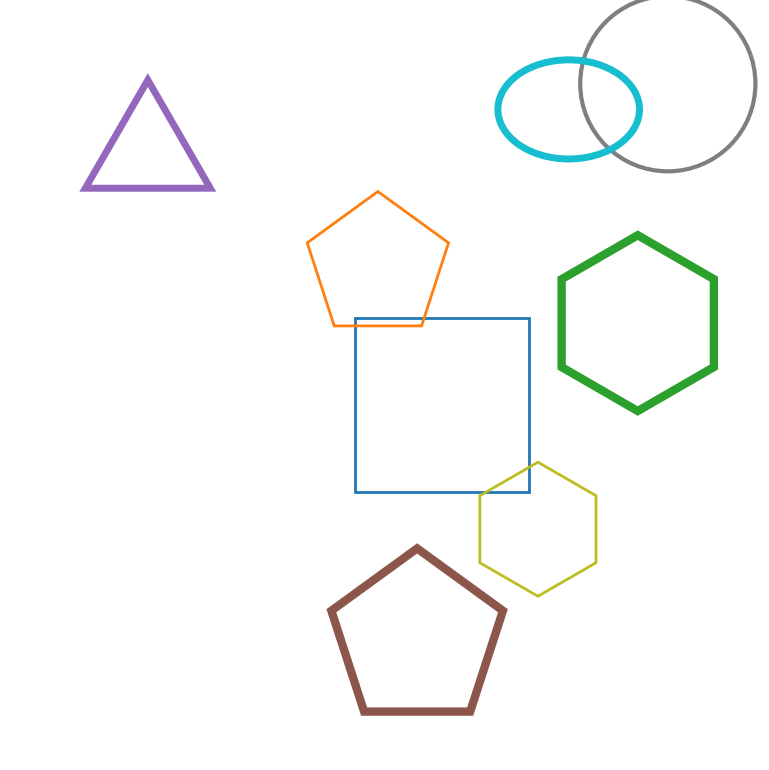[{"shape": "square", "thickness": 1, "radius": 0.57, "center": [0.574, 0.474]}, {"shape": "pentagon", "thickness": 1, "radius": 0.48, "center": [0.491, 0.655]}, {"shape": "hexagon", "thickness": 3, "radius": 0.57, "center": [0.828, 0.58]}, {"shape": "triangle", "thickness": 2.5, "radius": 0.47, "center": [0.192, 0.802]}, {"shape": "pentagon", "thickness": 3, "radius": 0.59, "center": [0.542, 0.171]}, {"shape": "circle", "thickness": 1.5, "radius": 0.57, "center": [0.867, 0.891]}, {"shape": "hexagon", "thickness": 1, "radius": 0.44, "center": [0.699, 0.313]}, {"shape": "oval", "thickness": 2.5, "radius": 0.46, "center": [0.739, 0.858]}]